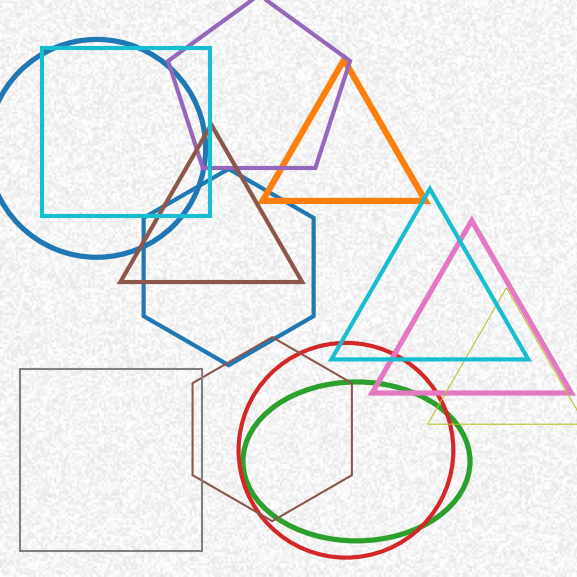[{"shape": "hexagon", "thickness": 2, "radius": 0.85, "center": [0.396, 0.537]}, {"shape": "circle", "thickness": 2.5, "radius": 0.94, "center": [0.167, 0.742]}, {"shape": "triangle", "thickness": 3, "radius": 0.81, "center": [0.596, 0.733]}, {"shape": "oval", "thickness": 2.5, "radius": 0.98, "center": [0.617, 0.2]}, {"shape": "circle", "thickness": 2, "radius": 0.93, "center": [0.599, 0.22]}, {"shape": "pentagon", "thickness": 2, "radius": 0.83, "center": [0.449, 0.842]}, {"shape": "hexagon", "thickness": 1, "radius": 0.8, "center": [0.471, 0.256]}, {"shape": "triangle", "thickness": 2, "radius": 0.91, "center": [0.366, 0.602]}, {"shape": "triangle", "thickness": 2.5, "radius": 1.0, "center": [0.817, 0.418]}, {"shape": "square", "thickness": 1, "radius": 0.79, "center": [0.192, 0.203]}, {"shape": "triangle", "thickness": 0.5, "radius": 0.79, "center": [0.877, 0.343]}, {"shape": "square", "thickness": 2, "radius": 0.73, "center": [0.218, 0.77]}, {"shape": "triangle", "thickness": 2, "radius": 0.98, "center": [0.744, 0.475]}]